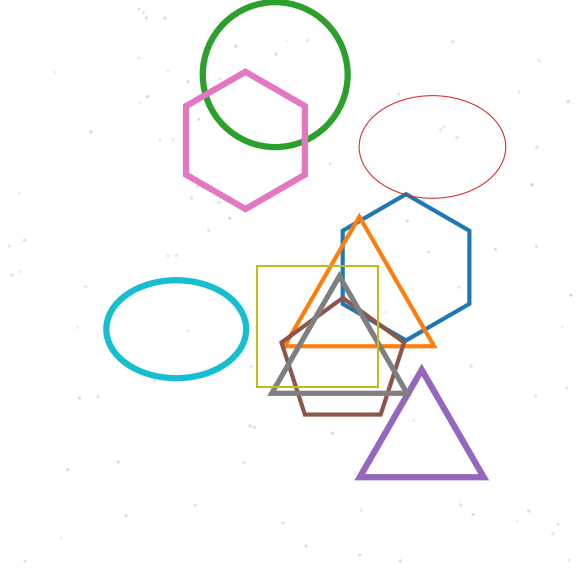[{"shape": "hexagon", "thickness": 2, "radius": 0.63, "center": [0.703, 0.536]}, {"shape": "triangle", "thickness": 2, "radius": 0.75, "center": [0.622, 0.474]}, {"shape": "circle", "thickness": 3, "radius": 0.63, "center": [0.477, 0.87]}, {"shape": "oval", "thickness": 0.5, "radius": 0.63, "center": [0.749, 0.745]}, {"shape": "triangle", "thickness": 3, "radius": 0.62, "center": [0.73, 0.235]}, {"shape": "pentagon", "thickness": 2, "radius": 0.56, "center": [0.594, 0.372]}, {"shape": "hexagon", "thickness": 3, "radius": 0.59, "center": [0.425, 0.756]}, {"shape": "triangle", "thickness": 2.5, "radius": 0.68, "center": [0.588, 0.386]}, {"shape": "square", "thickness": 1, "radius": 0.52, "center": [0.55, 0.434]}, {"shape": "oval", "thickness": 3, "radius": 0.61, "center": [0.305, 0.429]}]